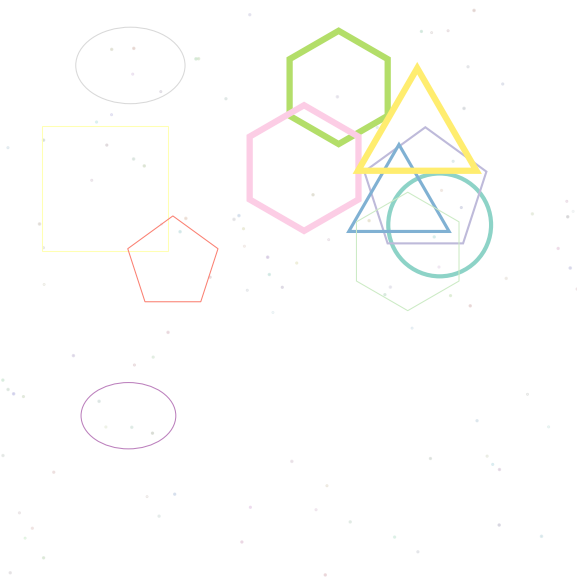[{"shape": "circle", "thickness": 2, "radius": 0.45, "center": [0.761, 0.61]}, {"shape": "square", "thickness": 0.5, "radius": 0.55, "center": [0.182, 0.673]}, {"shape": "pentagon", "thickness": 1, "radius": 0.56, "center": [0.737, 0.668]}, {"shape": "pentagon", "thickness": 0.5, "radius": 0.41, "center": [0.299, 0.543]}, {"shape": "triangle", "thickness": 1.5, "radius": 0.5, "center": [0.691, 0.649]}, {"shape": "hexagon", "thickness": 3, "radius": 0.49, "center": [0.586, 0.848]}, {"shape": "hexagon", "thickness": 3, "radius": 0.54, "center": [0.527, 0.708]}, {"shape": "oval", "thickness": 0.5, "radius": 0.47, "center": [0.226, 0.886]}, {"shape": "oval", "thickness": 0.5, "radius": 0.41, "center": [0.222, 0.279]}, {"shape": "hexagon", "thickness": 0.5, "radius": 0.51, "center": [0.706, 0.564]}, {"shape": "triangle", "thickness": 3, "radius": 0.59, "center": [0.723, 0.763]}]